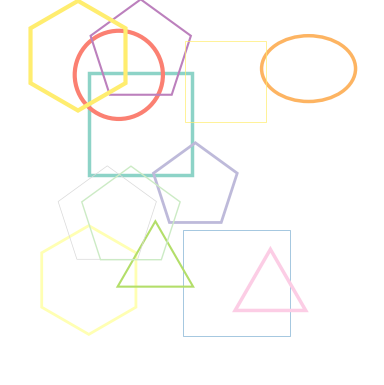[{"shape": "square", "thickness": 2.5, "radius": 0.66, "center": [0.365, 0.677]}, {"shape": "hexagon", "thickness": 2, "radius": 0.71, "center": [0.231, 0.273]}, {"shape": "pentagon", "thickness": 2, "radius": 0.57, "center": [0.507, 0.515]}, {"shape": "circle", "thickness": 3, "radius": 0.57, "center": [0.309, 0.806]}, {"shape": "square", "thickness": 0.5, "radius": 0.69, "center": [0.614, 0.266]}, {"shape": "oval", "thickness": 2.5, "radius": 0.61, "center": [0.801, 0.822]}, {"shape": "triangle", "thickness": 1.5, "radius": 0.57, "center": [0.404, 0.312]}, {"shape": "triangle", "thickness": 2.5, "radius": 0.53, "center": [0.702, 0.247]}, {"shape": "pentagon", "thickness": 0.5, "radius": 0.67, "center": [0.279, 0.435]}, {"shape": "pentagon", "thickness": 1.5, "radius": 0.68, "center": [0.366, 0.865]}, {"shape": "pentagon", "thickness": 1, "radius": 0.67, "center": [0.34, 0.434]}, {"shape": "square", "thickness": 0.5, "radius": 0.53, "center": [0.587, 0.788]}, {"shape": "hexagon", "thickness": 3, "radius": 0.71, "center": [0.203, 0.855]}]